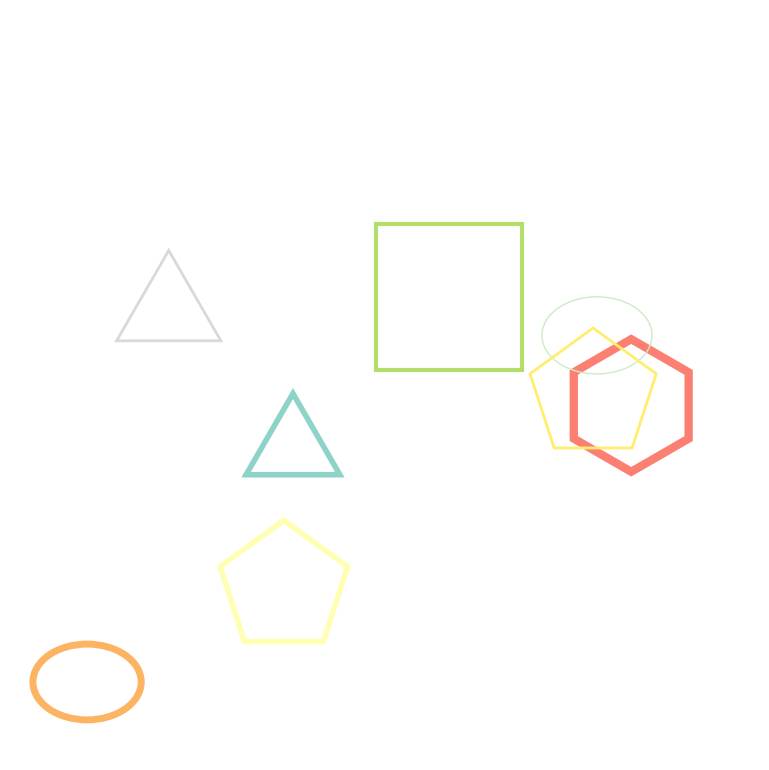[{"shape": "triangle", "thickness": 2, "radius": 0.35, "center": [0.38, 0.419]}, {"shape": "pentagon", "thickness": 2, "radius": 0.44, "center": [0.369, 0.237]}, {"shape": "hexagon", "thickness": 3, "radius": 0.43, "center": [0.82, 0.473]}, {"shape": "oval", "thickness": 2.5, "radius": 0.35, "center": [0.113, 0.114]}, {"shape": "square", "thickness": 1.5, "radius": 0.47, "center": [0.583, 0.615]}, {"shape": "triangle", "thickness": 1, "radius": 0.39, "center": [0.219, 0.597]}, {"shape": "oval", "thickness": 0.5, "radius": 0.36, "center": [0.775, 0.564]}, {"shape": "pentagon", "thickness": 1, "radius": 0.43, "center": [0.77, 0.488]}]